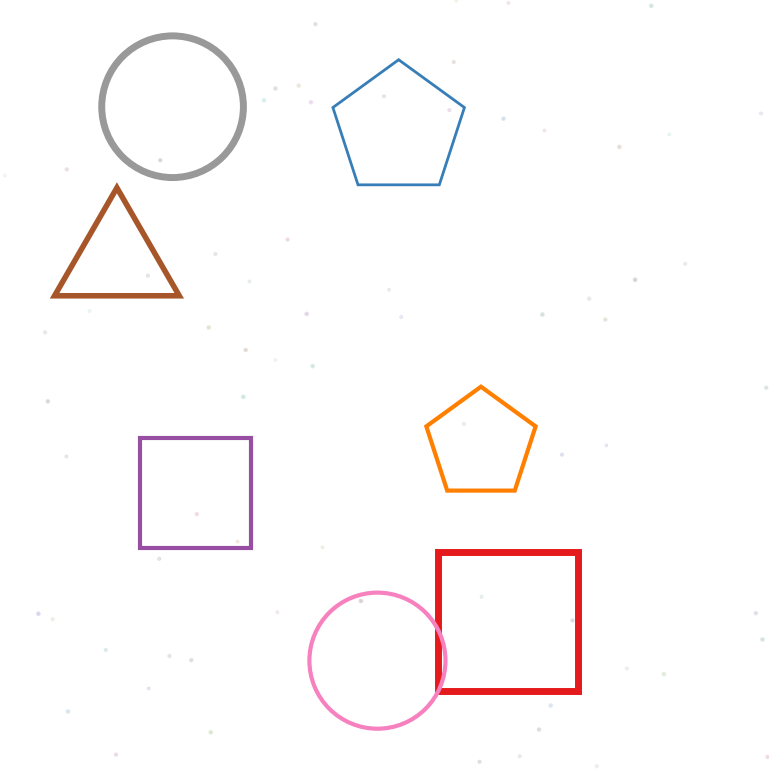[{"shape": "square", "thickness": 2.5, "radius": 0.45, "center": [0.66, 0.193]}, {"shape": "pentagon", "thickness": 1, "radius": 0.45, "center": [0.518, 0.833]}, {"shape": "square", "thickness": 1.5, "radius": 0.36, "center": [0.254, 0.36]}, {"shape": "pentagon", "thickness": 1.5, "radius": 0.37, "center": [0.625, 0.423]}, {"shape": "triangle", "thickness": 2, "radius": 0.47, "center": [0.152, 0.663]}, {"shape": "circle", "thickness": 1.5, "radius": 0.44, "center": [0.49, 0.142]}, {"shape": "circle", "thickness": 2.5, "radius": 0.46, "center": [0.224, 0.861]}]